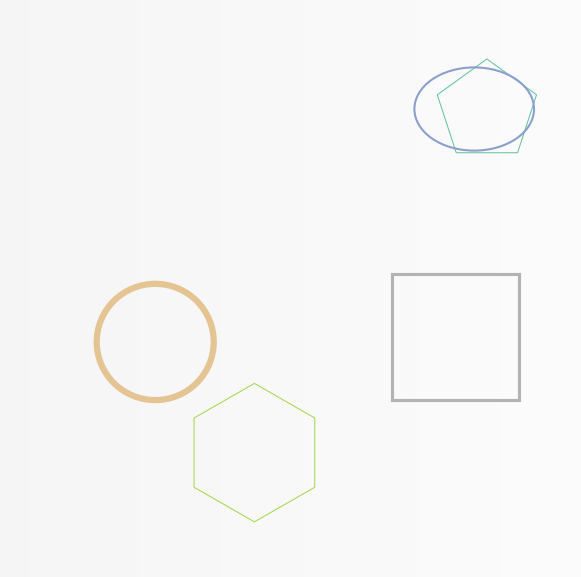[{"shape": "pentagon", "thickness": 0.5, "radius": 0.45, "center": [0.838, 0.807]}, {"shape": "oval", "thickness": 1, "radius": 0.51, "center": [0.816, 0.81]}, {"shape": "hexagon", "thickness": 0.5, "radius": 0.6, "center": [0.438, 0.215]}, {"shape": "circle", "thickness": 3, "radius": 0.5, "center": [0.267, 0.407]}, {"shape": "square", "thickness": 1.5, "radius": 0.55, "center": [0.783, 0.416]}]